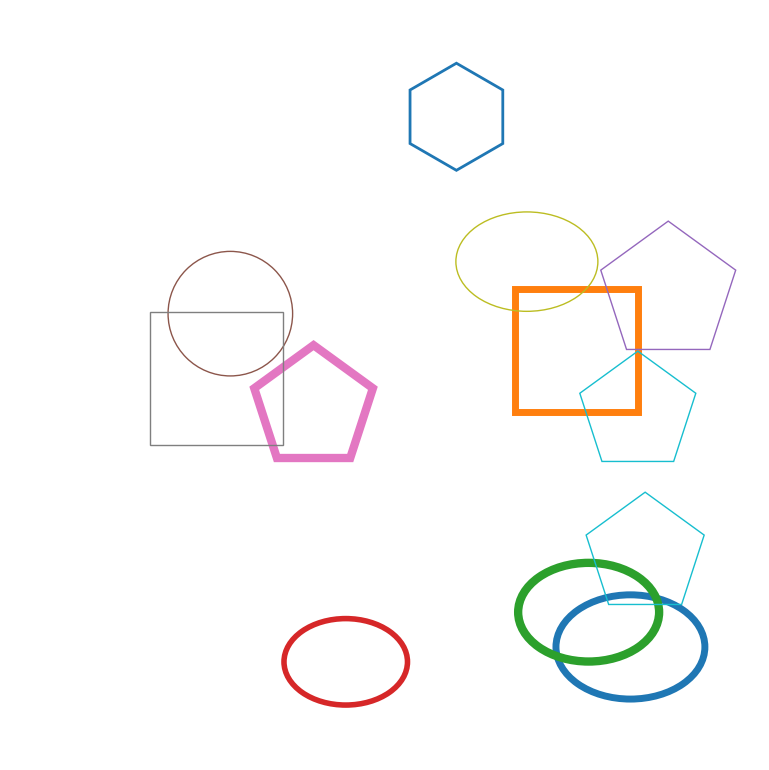[{"shape": "hexagon", "thickness": 1, "radius": 0.35, "center": [0.593, 0.848]}, {"shape": "oval", "thickness": 2.5, "radius": 0.48, "center": [0.819, 0.16]}, {"shape": "square", "thickness": 2.5, "radius": 0.4, "center": [0.748, 0.544]}, {"shape": "oval", "thickness": 3, "radius": 0.46, "center": [0.764, 0.205]}, {"shape": "oval", "thickness": 2, "radius": 0.4, "center": [0.449, 0.14]}, {"shape": "pentagon", "thickness": 0.5, "radius": 0.46, "center": [0.868, 0.621]}, {"shape": "circle", "thickness": 0.5, "radius": 0.4, "center": [0.299, 0.593]}, {"shape": "pentagon", "thickness": 3, "radius": 0.41, "center": [0.407, 0.471]}, {"shape": "square", "thickness": 0.5, "radius": 0.43, "center": [0.281, 0.508]}, {"shape": "oval", "thickness": 0.5, "radius": 0.46, "center": [0.684, 0.66]}, {"shape": "pentagon", "thickness": 0.5, "radius": 0.4, "center": [0.838, 0.28]}, {"shape": "pentagon", "thickness": 0.5, "radius": 0.4, "center": [0.828, 0.465]}]